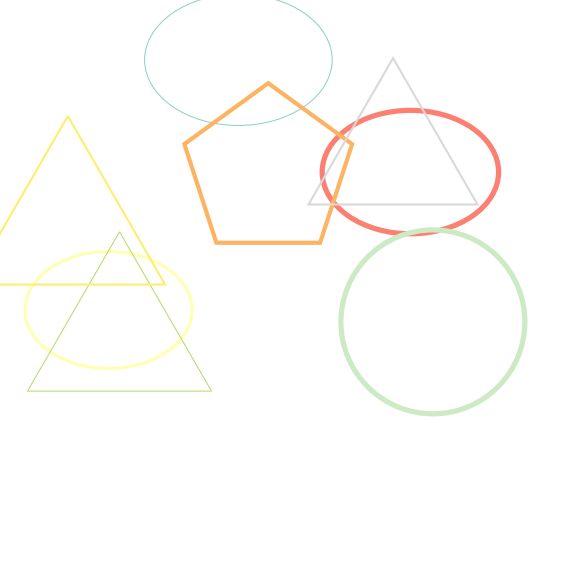[{"shape": "oval", "thickness": 0.5, "radius": 0.81, "center": [0.413, 0.896]}, {"shape": "oval", "thickness": 1.5, "radius": 0.72, "center": [0.188, 0.462]}, {"shape": "oval", "thickness": 2.5, "radius": 0.76, "center": [0.711, 0.701]}, {"shape": "pentagon", "thickness": 2, "radius": 0.76, "center": [0.464, 0.702]}, {"shape": "triangle", "thickness": 0.5, "radius": 0.92, "center": [0.207, 0.414]}, {"shape": "triangle", "thickness": 1, "radius": 0.84, "center": [0.681, 0.73]}, {"shape": "circle", "thickness": 2.5, "radius": 0.8, "center": [0.75, 0.442]}, {"shape": "triangle", "thickness": 1, "radius": 0.97, "center": [0.117, 0.604]}]